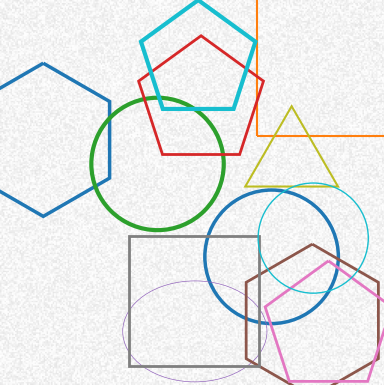[{"shape": "circle", "thickness": 2.5, "radius": 0.87, "center": [0.705, 0.333]}, {"shape": "hexagon", "thickness": 2.5, "radius": 0.99, "center": [0.112, 0.637]}, {"shape": "square", "thickness": 1.5, "radius": 0.91, "center": [0.85, 0.83]}, {"shape": "circle", "thickness": 3, "radius": 0.86, "center": [0.409, 0.574]}, {"shape": "pentagon", "thickness": 2, "radius": 0.85, "center": [0.522, 0.737]}, {"shape": "oval", "thickness": 0.5, "radius": 0.94, "center": [0.506, 0.139]}, {"shape": "hexagon", "thickness": 2, "radius": 0.99, "center": [0.811, 0.168]}, {"shape": "pentagon", "thickness": 2, "radius": 0.87, "center": [0.853, 0.149]}, {"shape": "square", "thickness": 2, "radius": 0.84, "center": [0.505, 0.218]}, {"shape": "triangle", "thickness": 1.5, "radius": 0.7, "center": [0.758, 0.585]}, {"shape": "pentagon", "thickness": 3, "radius": 0.78, "center": [0.515, 0.843]}, {"shape": "circle", "thickness": 1, "radius": 0.72, "center": [0.814, 0.382]}]